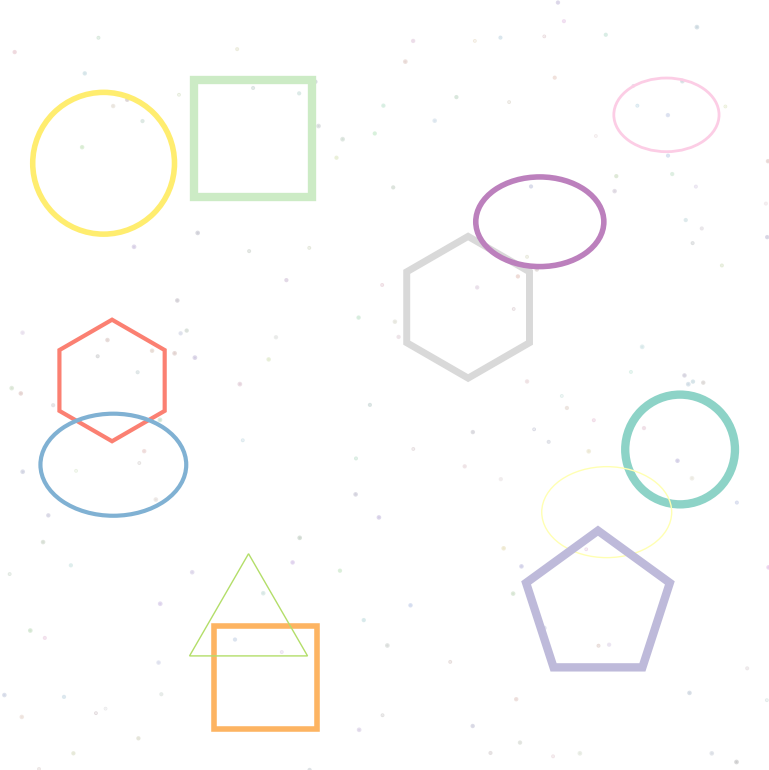[{"shape": "circle", "thickness": 3, "radius": 0.36, "center": [0.883, 0.416]}, {"shape": "oval", "thickness": 0.5, "radius": 0.42, "center": [0.788, 0.335]}, {"shape": "pentagon", "thickness": 3, "radius": 0.49, "center": [0.777, 0.213]}, {"shape": "hexagon", "thickness": 1.5, "radius": 0.39, "center": [0.146, 0.506]}, {"shape": "oval", "thickness": 1.5, "radius": 0.47, "center": [0.147, 0.396]}, {"shape": "square", "thickness": 2, "radius": 0.33, "center": [0.344, 0.121]}, {"shape": "triangle", "thickness": 0.5, "radius": 0.44, "center": [0.323, 0.192]}, {"shape": "oval", "thickness": 1, "radius": 0.34, "center": [0.866, 0.851]}, {"shape": "hexagon", "thickness": 2.5, "radius": 0.46, "center": [0.608, 0.601]}, {"shape": "oval", "thickness": 2, "radius": 0.42, "center": [0.701, 0.712]}, {"shape": "square", "thickness": 3, "radius": 0.38, "center": [0.329, 0.82]}, {"shape": "circle", "thickness": 2, "radius": 0.46, "center": [0.135, 0.788]}]